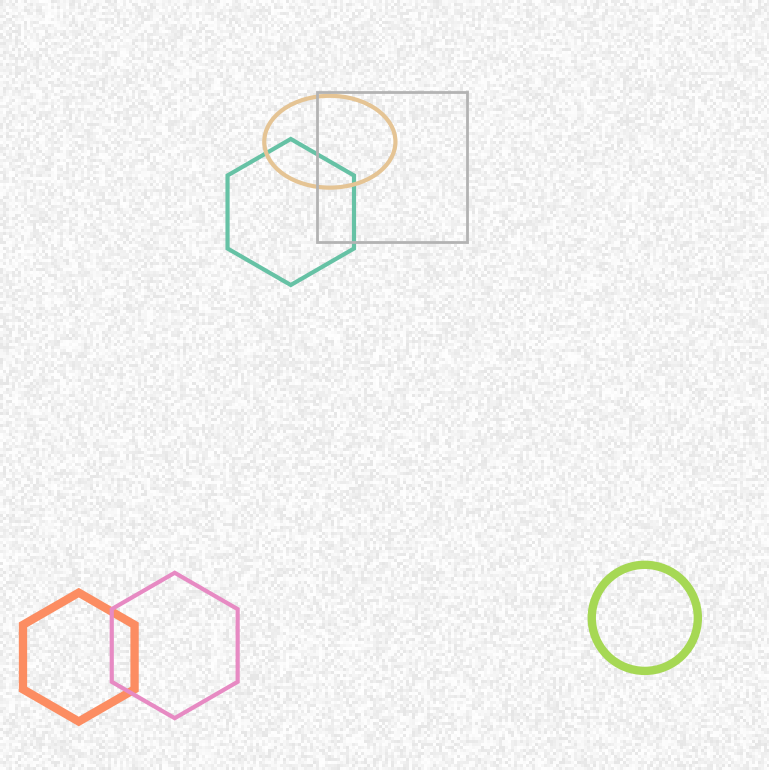[{"shape": "hexagon", "thickness": 1.5, "radius": 0.47, "center": [0.378, 0.725]}, {"shape": "hexagon", "thickness": 3, "radius": 0.42, "center": [0.102, 0.147]}, {"shape": "hexagon", "thickness": 1.5, "radius": 0.47, "center": [0.227, 0.162]}, {"shape": "circle", "thickness": 3, "radius": 0.34, "center": [0.837, 0.198]}, {"shape": "oval", "thickness": 1.5, "radius": 0.43, "center": [0.428, 0.816]}, {"shape": "square", "thickness": 1, "radius": 0.49, "center": [0.509, 0.783]}]